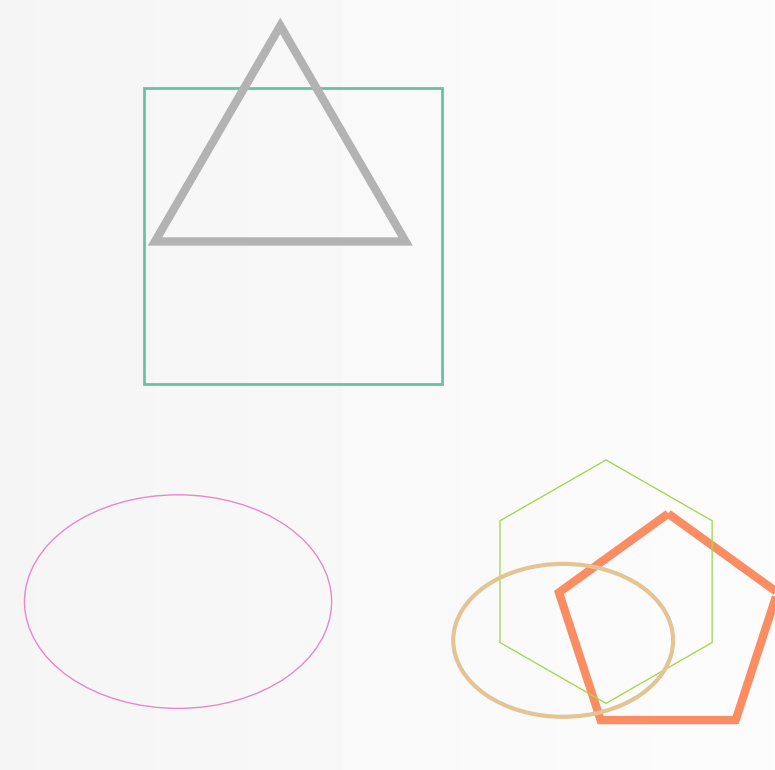[{"shape": "square", "thickness": 1, "radius": 0.96, "center": [0.378, 0.694]}, {"shape": "pentagon", "thickness": 3, "radius": 0.74, "center": [0.862, 0.185]}, {"shape": "oval", "thickness": 0.5, "radius": 0.99, "center": [0.23, 0.219]}, {"shape": "hexagon", "thickness": 0.5, "radius": 0.79, "center": [0.782, 0.245]}, {"shape": "oval", "thickness": 1.5, "radius": 0.71, "center": [0.727, 0.168]}, {"shape": "triangle", "thickness": 3, "radius": 0.93, "center": [0.362, 0.78]}]